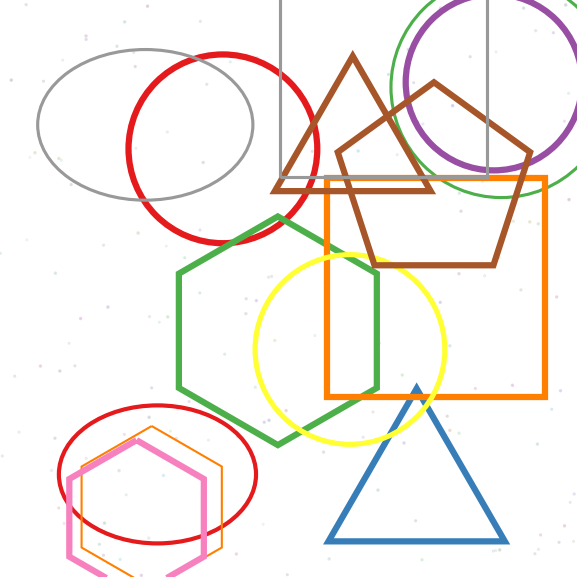[{"shape": "oval", "thickness": 2, "radius": 0.85, "center": [0.273, 0.178]}, {"shape": "circle", "thickness": 3, "radius": 0.82, "center": [0.386, 0.741]}, {"shape": "triangle", "thickness": 3, "radius": 0.88, "center": [0.721, 0.15]}, {"shape": "circle", "thickness": 1.5, "radius": 0.96, "center": [0.868, 0.848]}, {"shape": "hexagon", "thickness": 3, "radius": 0.99, "center": [0.481, 0.426]}, {"shape": "circle", "thickness": 3, "radius": 0.76, "center": [0.855, 0.857]}, {"shape": "hexagon", "thickness": 1, "radius": 0.7, "center": [0.263, 0.121]}, {"shape": "square", "thickness": 3, "radius": 0.95, "center": [0.755, 0.501]}, {"shape": "circle", "thickness": 2.5, "radius": 0.82, "center": [0.606, 0.394]}, {"shape": "triangle", "thickness": 3, "radius": 0.78, "center": [0.611, 0.746]}, {"shape": "pentagon", "thickness": 3, "radius": 0.88, "center": [0.751, 0.681]}, {"shape": "hexagon", "thickness": 3, "radius": 0.67, "center": [0.236, 0.102]}, {"shape": "oval", "thickness": 1.5, "radius": 0.93, "center": [0.252, 0.783]}, {"shape": "square", "thickness": 1.5, "radius": 0.9, "center": [0.664, 0.873]}]